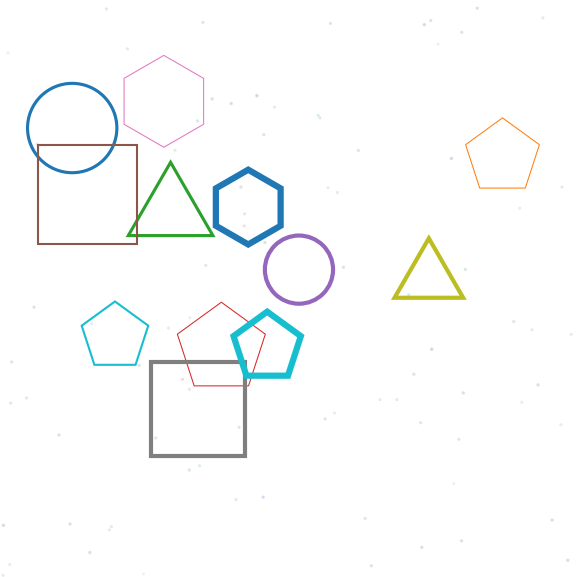[{"shape": "hexagon", "thickness": 3, "radius": 0.32, "center": [0.43, 0.641]}, {"shape": "circle", "thickness": 1.5, "radius": 0.39, "center": [0.125, 0.777]}, {"shape": "pentagon", "thickness": 0.5, "radius": 0.34, "center": [0.87, 0.728]}, {"shape": "triangle", "thickness": 1.5, "radius": 0.42, "center": [0.295, 0.633]}, {"shape": "pentagon", "thickness": 0.5, "radius": 0.4, "center": [0.383, 0.396]}, {"shape": "circle", "thickness": 2, "radius": 0.3, "center": [0.518, 0.532]}, {"shape": "square", "thickness": 1, "radius": 0.43, "center": [0.152, 0.662]}, {"shape": "hexagon", "thickness": 0.5, "radius": 0.4, "center": [0.284, 0.824]}, {"shape": "square", "thickness": 2, "radius": 0.41, "center": [0.343, 0.29]}, {"shape": "triangle", "thickness": 2, "radius": 0.34, "center": [0.743, 0.518]}, {"shape": "pentagon", "thickness": 1, "radius": 0.3, "center": [0.199, 0.416]}, {"shape": "pentagon", "thickness": 3, "radius": 0.31, "center": [0.463, 0.398]}]